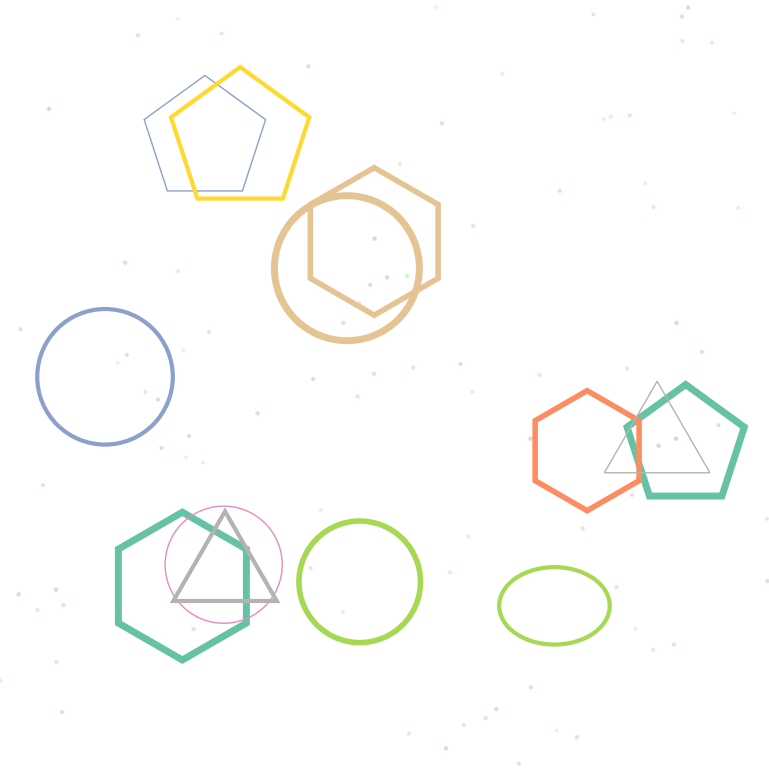[{"shape": "pentagon", "thickness": 2.5, "radius": 0.4, "center": [0.89, 0.421]}, {"shape": "hexagon", "thickness": 2.5, "radius": 0.48, "center": [0.237, 0.239]}, {"shape": "hexagon", "thickness": 2, "radius": 0.39, "center": [0.763, 0.415]}, {"shape": "pentagon", "thickness": 0.5, "radius": 0.41, "center": [0.266, 0.819]}, {"shape": "circle", "thickness": 1.5, "radius": 0.44, "center": [0.136, 0.511]}, {"shape": "circle", "thickness": 0.5, "radius": 0.38, "center": [0.29, 0.267]}, {"shape": "oval", "thickness": 1.5, "radius": 0.36, "center": [0.72, 0.213]}, {"shape": "circle", "thickness": 2, "radius": 0.39, "center": [0.467, 0.244]}, {"shape": "pentagon", "thickness": 1.5, "radius": 0.47, "center": [0.312, 0.818]}, {"shape": "circle", "thickness": 2.5, "radius": 0.47, "center": [0.451, 0.652]}, {"shape": "hexagon", "thickness": 2, "radius": 0.48, "center": [0.486, 0.686]}, {"shape": "triangle", "thickness": 0.5, "radius": 0.4, "center": [0.853, 0.426]}, {"shape": "triangle", "thickness": 1.5, "radius": 0.39, "center": [0.292, 0.258]}]